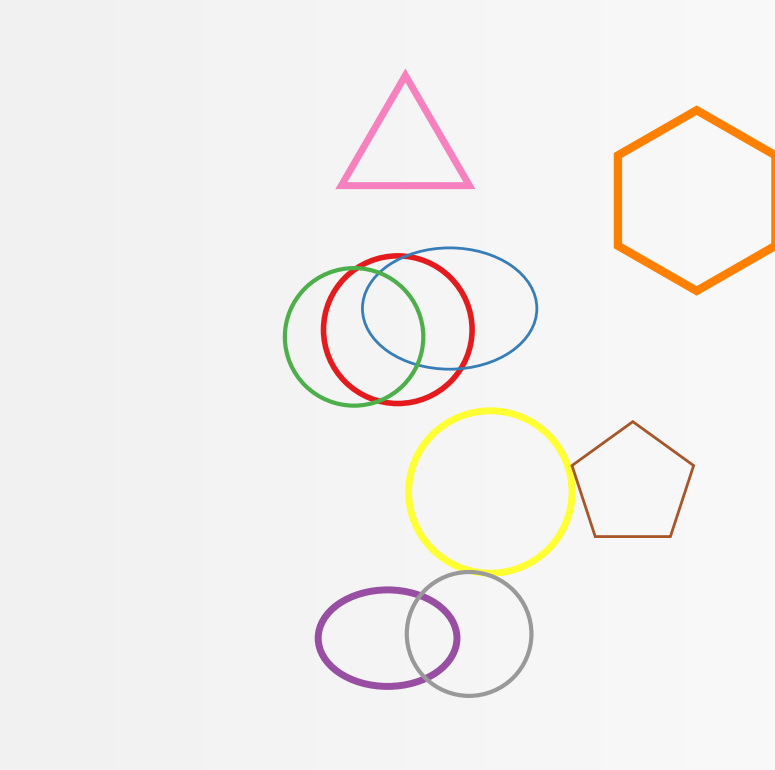[{"shape": "circle", "thickness": 2, "radius": 0.48, "center": [0.513, 0.572]}, {"shape": "oval", "thickness": 1, "radius": 0.56, "center": [0.58, 0.599]}, {"shape": "circle", "thickness": 1.5, "radius": 0.45, "center": [0.457, 0.562]}, {"shape": "oval", "thickness": 2.5, "radius": 0.45, "center": [0.5, 0.171]}, {"shape": "hexagon", "thickness": 3, "radius": 0.59, "center": [0.899, 0.74]}, {"shape": "circle", "thickness": 2.5, "radius": 0.53, "center": [0.633, 0.361]}, {"shape": "pentagon", "thickness": 1, "radius": 0.41, "center": [0.817, 0.37]}, {"shape": "triangle", "thickness": 2.5, "radius": 0.48, "center": [0.523, 0.807]}, {"shape": "circle", "thickness": 1.5, "radius": 0.4, "center": [0.605, 0.177]}]